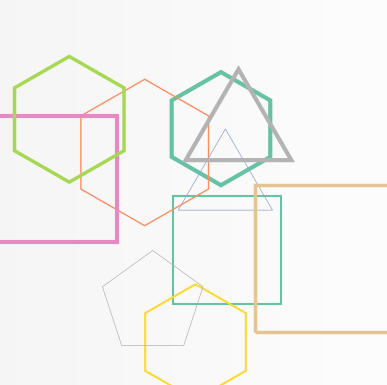[{"shape": "square", "thickness": 1.5, "radius": 0.7, "center": [0.585, 0.351]}, {"shape": "hexagon", "thickness": 3, "radius": 0.73, "center": [0.57, 0.666]}, {"shape": "hexagon", "thickness": 1, "radius": 0.95, "center": [0.373, 0.604]}, {"shape": "triangle", "thickness": 0.5, "radius": 0.7, "center": [0.582, 0.524]}, {"shape": "square", "thickness": 3, "radius": 0.82, "center": [0.137, 0.535]}, {"shape": "hexagon", "thickness": 2.5, "radius": 0.82, "center": [0.179, 0.69]}, {"shape": "hexagon", "thickness": 1.5, "radius": 0.75, "center": [0.505, 0.112]}, {"shape": "square", "thickness": 2.5, "radius": 0.96, "center": [0.851, 0.329]}, {"shape": "pentagon", "thickness": 0.5, "radius": 0.68, "center": [0.394, 0.213]}, {"shape": "triangle", "thickness": 3, "radius": 0.79, "center": [0.616, 0.663]}]